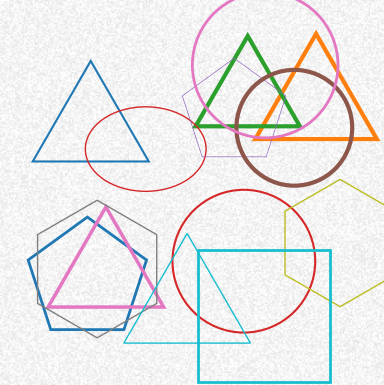[{"shape": "triangle", "thickness": 1.5, "radius": 0.87, "center": [0.236, 0.668]}, {"shape": "pentagon", "thickness": 2, "radius": 0.81, "center": [0.227, 0.275]}, {"shape": "triangle", "thickness": 3, "radius": 0.91, "center": [0.821, 0.73]}, {"shape": "triangle", "thickness": 3, "radius": 0.78, "center": [0.643, 0.75]}, {"shape": "circle", "thickness": 1.5, "radius": 0.93, "center": [0.633, 0.322]}, {"shape": "oval", "thickness": 1, "radius": 0.78, "center": [0.378, 0.613]}, {"shape": "pentagon", "thickness": 0.5, "radius": 0.71, "center": [0.608, 0.707]}, {"shape": "circle", "thickness": 3, "radius": 0.75, "center": [0.764, 0.668]}, {"shape": "triangle", "thickness": 2.5, "radius": 0.87, "center": [0.275, 0.289]}, {"shape": "circle", "thickness": 2, "radius": 0.95, "center": [0.689, 0.831]}, {"shape": "hexagon", "thickness": 1, "radius": 0.89, "center": [0.252, 0.301]}, {"shape": "hexagon", "thickness": 1, "radius": 0.83, "center": [0.883, 0.369]}, {"shape": "square", "thickness": 2, "radius": 0.86, "center": [0.685, 0.178]}, {"shape": "triangle", "thickness": 1, "radius": 0.95, "center": [0.486, 0.204]}]